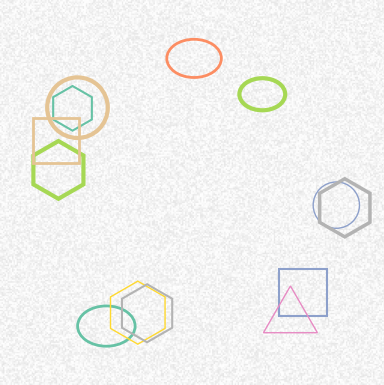[{"shape": "oval", "thickness": 2, "radius": 0.37, "center": [0.276, 0.153]}, {"shape": "hexagon", "thickness": 1.5, "radius": 0.29, "center": [0.188, 0.719]}, {"shape": "oval", "thickness": 2, "radius": 0.35, "center": [0.504, 0.848]}, {"shape": "square", "thickness": 1.5, "radius": 0.31, "center": [0.787, 0.24]}, {"shape": "circle", "thickness": 1, "radius": 0.3, "center": [0.874, 0.467]}, {"shape": "triangle", "thickness": 1, "radius": 0.4, "center": [0.754, 0.176]}, {"shape": "oval", "thickness": 3, "radius": 0.3, "center": [0.681, 0.755]}, {"shape": "hexagon", "thickness": 3, "radius": 0.38, "center": [0.152, 0.559]}, {"shape": "hexagon", "thickness": 1, "radius": 0.41, "center": [0.358, 0.188]}, {"shape": "circle", "thickness": 3, "radius": 0.39, "center": [0.201, 0.72]}, {"shape": "square", "thickness": 2, "radius": 0.3, "center": [0.145, 0.635]}, {"shape": "hexagon", "thickness": 2.5, "radius": 0.38, "center": [0.896, 0.46]}, {"shape": "hexagon", "thickness": 1.5, "radius": 0.38, "center": [0.382, 0.186]}]